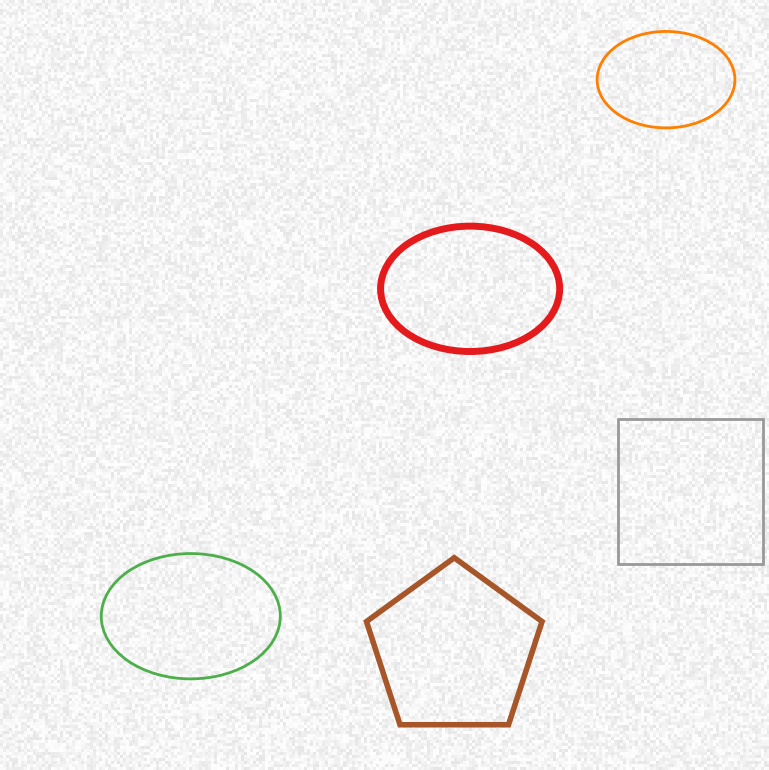[{"shape": "oval", "thickness": 2.5, "radius": 0.58, "center": [0.611, 0.625]}, {"shape": "oval", "thickness": 1, "radius": 0.58, "center": [0.248, 0.2]}, {"shape": "oval", "thickness": 1, "radius": 0.45, "center": [0.865, 0.897]}, {"shape": "pentagon", "thickness": 2, "radius": 0.6, "center": [0.59, 0.156]}, {"shape": "square", "thickness": 1, "radius": 0.47, "center": [0.897, 0.362]}]